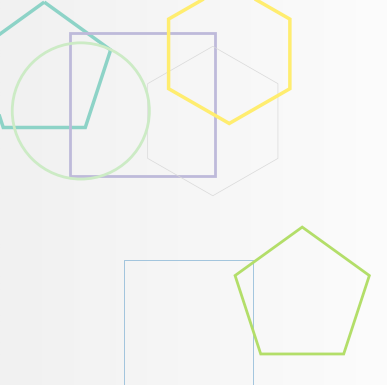[{"shape": "pentagon", "thickness": 2.5, "radius": 0.9, "center": [0.114, 0.815]}, {"shape": "square", "thickness": 2, "radius": 0.93, "center": [0.368, 0.729]}, {"shape": "square", "thickness": 0.5, "radius": 0.84, "center": [0.486, 0.158]}, {"shape": "pentagon", "thickness": 2, "radius": 0.91, "center": [0.78, 0.228]}, {"shape": "hexagon", "thickness": 0.5, "radius": 0.97, "center": [0.549, 0.686]}, {"shape": "circle", "thickness": 2, "radius": 0.88, "center": [0.209, 0.712]}, {"shape": "hexagon", "thickness": 2.5, "radius": 0.9, "center": [0.592, 0.86]}]